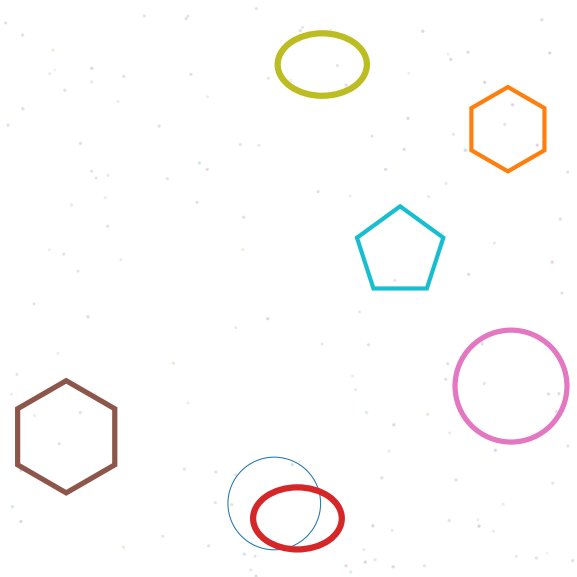[{"shape": "circle", "thickness": 0.5, "radius": 0.4, "center": [0.475, 0.127]}, {"shape": "hexagon", "thickness": 2, "radius": 0.37, "center": [0.88, 0.775]}, {"shape": "oval", "thickness": 3, "radius": 0.38, "center": [0.515, 0.101]}, {"shape": "hexagon", "thickness": 2.5, "radius": 0.49, "center": [0.115, 0.243]}, {"shape": "circle", "thickness": 2.5, "radius": 0.48, "center": [0.885, 0.331]}, {"shape": "oval", "thickness": 3, "radius": 0.39, "center": [0.558, 0.887]}, {"shape": "pentagon", "thickness": 2, "radius": 0.39, "center": [0.693, 0.563]}]